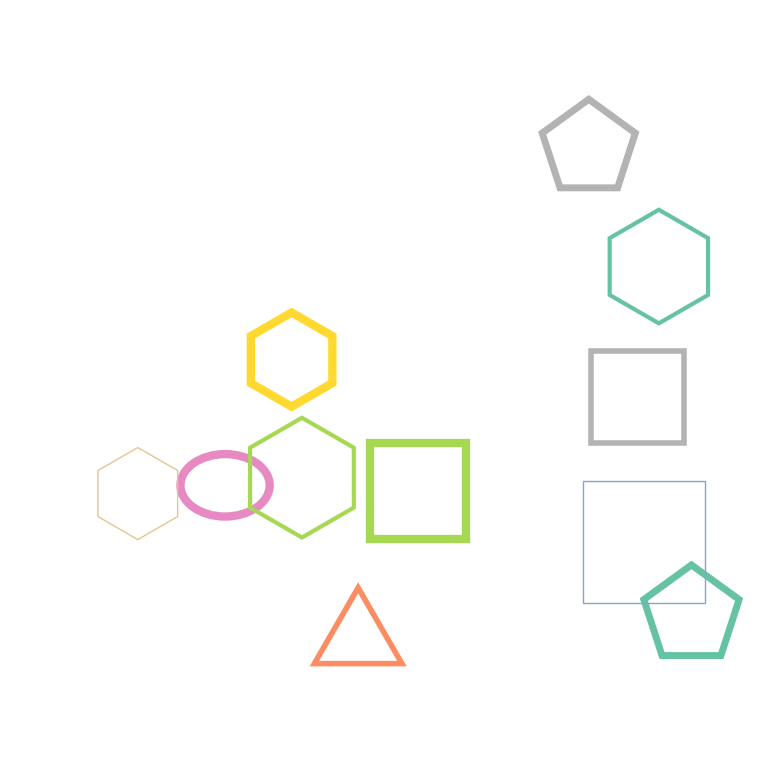[{"shape": "pentagon", "thickness": 2.5, "radius": 0.33, "center": [0.898, 0.201]}, {"shape": "hexagon", "thickness": 1.5, "radius": 0.37, "center": [0.856, 0.654]}, {"shape": "triangle", "thickness": 2, "radius": 0.33, "center": [0.465, 0.171]}, {"shape": "square", "thickness": 0.5, "radius": 0.4, "center": [0.836, 0.296]}, {"shape": "oval", "thickness": 3, "radius": 0.29, "center": [0.292, 0.37]}, {"shape": "hexagon", "thickness": 1.5, "radius": 0.39, "center": [0.392, 0.38]}, {"shape": "square", "thickness": 3, "radius": 0.31, "center": [0.543, 0.362]}, {"shape": "hexagon", "thickness": 3, "radius": 0.31, "center": [0.379, 0.533]}, {"shape": "hexagon", "thickness": 0.5, "radius": 0.3, "center": [0.179, 0.359]}, {"shape": "pentagon", "thickness": 2.5, "radius": 0.32, "center": [0.765, 0.807]}, {"shape": "square", "thickness": 2, "radius": 0.3, "center": [0.828, 0.485]}]